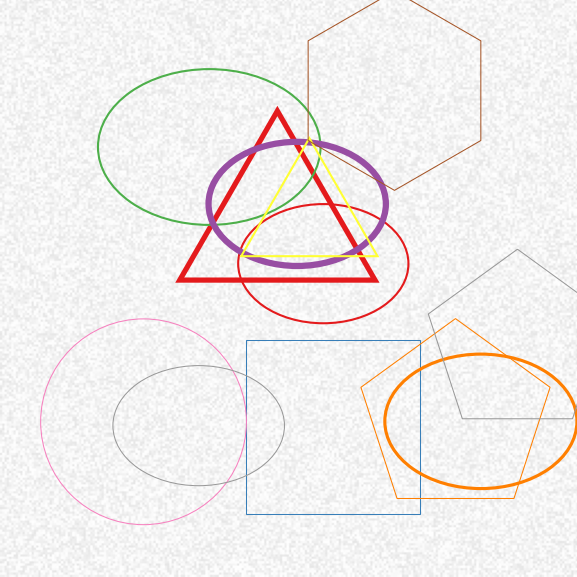[{"shape": "oval", "thickness": 1, "radius": 0.74, "center": [0.56, 0.543]}, {"shape": "triangle", "thickness": 2.5, "radius": 0.98, "center": [0.48, 0.612]}, {"shape": "square", "thickness": 0.5, "radius": 0.75, "center": [0.576, 0.26]}, {"shape": "oval", "thickness": 1, "radius": 0.96, "center": [0.362, 0.745]}, {"shape": "oval", "thickness": 3, "radius": 0.77, "center": [0.515, 0.646]}, {"shape": "oval", "thickness": 1.5, "radius": 0.83, "center": [0.833, 0.27]}, {"shape": "pentagon", "thickness": 0.5, "radius": 0.86, "center": [0.789, 0.275]}, {"shape": "triangle", "thickness": 1, "radius": 0.68, "center": [0.536, 0.624]}, {"shape": "hexagon", "thickness": 0.5, "radius": 0.86, "center": [0.683, 0.842]}, {"shape": "circle", "thickness": 0.5, "radius": 0.89, "center": [0.249, 0.269]}, {"shape": "pentagon", "thickness": 0.5, "radius": 0.81, "center": [0.896, 0.405]}, {"shape": "oval", "thickness": 0.5, "radius": 0.74, "center": [0.344, 0.262]}]